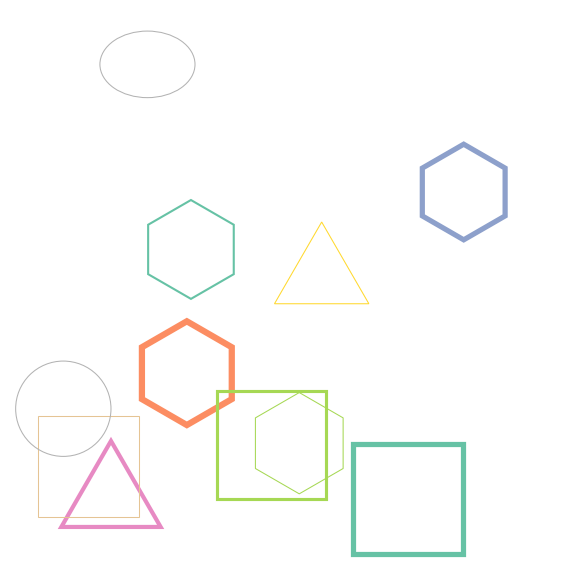[{"shape": "hexagon", "thickness": 1, "radius": 0.43, "center": [0.331, 0.567]}, {"shape": "square", "thickness": 2.5, "radius": 0.48, "center": [0.707, 0.135]}, {"shape": "hexagon", "thickness": 3, "radius": 0.45, "center": [0.324, 0.353]}, {"shape": "hexagon", "thickness": 2.5, "radius": 0.41, "center": [0.803, 0.667]}, {"shape": "triangle", "thickness": 2, "radius": 0.5, "center": [0.192, 0.136]}, {"shape": "square", "thickness": 1.5, "radius": 0.47, "center": [0.47, 0.228]}, {"shape": "hexagon", "thickness": 0.5, "radius": 0.44, "center": [0.518, 0.232]}, {"shape": "triangle", "thickness": 0.5, "radius": 0.47, "center": [0.557, 0.52]}, {"shape": "square", "thickness": 0.5, "radius": 0.44, "center": [0.154, 0.192]}, {"shape": "oval", "thickness": 0.5, "radius": 0.41, "center": [0.255, 0.888]}, {"shape": "circle", "thickness": 0.5, "radius": 0.41, "center": [0.11, 0.291]}]